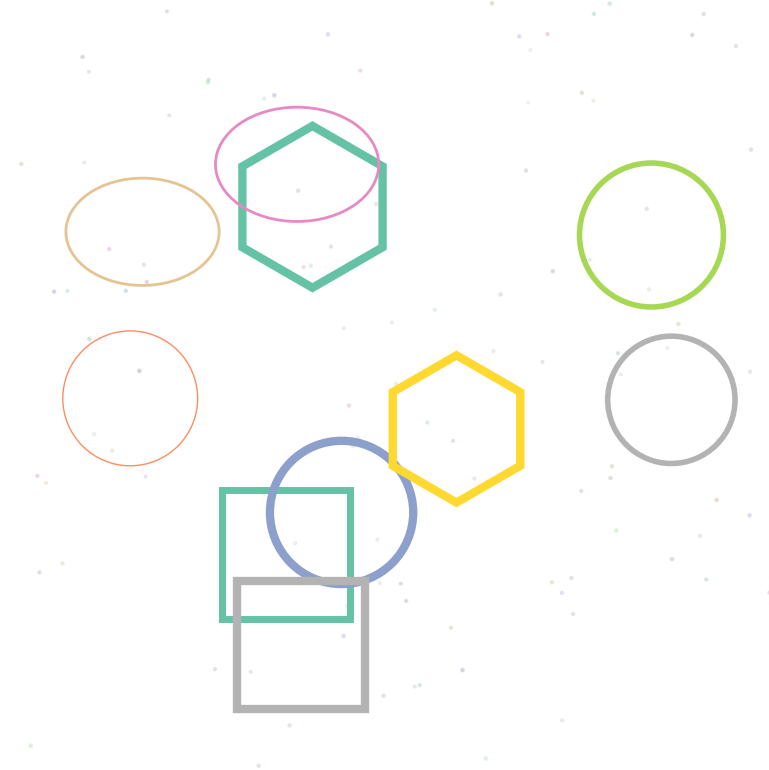[{"shape": "hexagon", "thickness": 3, "radius": 0.53, "center": [0.406, 0.731]}, {"shape": "square", "thickness": 2.5, "radius": 0.42, "center": [0.371, 0.28]}, {"shape": "circle", "thickness": 0.5, "radius": 0.44, "center": [0.169, 0.483]}, {"shape": "circle", "thickness": 3, "radius": 0.47, "center": [0.444, 0.335]}, {"shape": "oval", "thickness": 1, "radius": 0.53, "center": [0.386, 0.787]}, {"shape": "circle", "thickness": 2, "radius": 0.47, "center": [0.846, 0.695]}, {"shape": "hexagon", "thickness": 3, "radius": 0.48, "center": [0.593, 0.443]}, {"shape": "oval", "thickness": 1, "radius": 0.5, "center": [0.185, 0.699]}, {"shape": "circle", "thickness": 2, "radius": 0.41, "center": [0.872, 0.481]}, {"shape": "square", "thickness": 3, "radius": 0.41, "center": [0.391, 0.162]}]